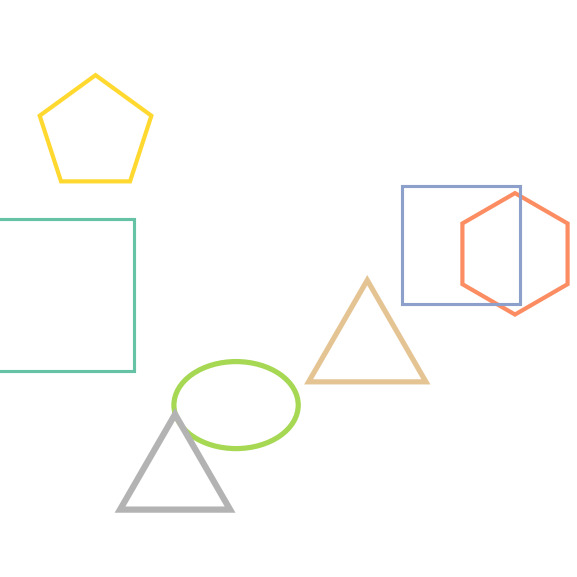[{"shape": "square", "thickness": 1.5, "radius": 0.66, "center": [0.101, 0.488]}, {"shape": "hexagon", "thickness": 2, "radius": 0.53, "center": [0.892, 0.56]}, {"shape": "square", "thickness": 1.5, "radius": 0.51, "center": [0.799, 0.575]}, {"shape": "oval", "thickness": 2.5, "radius": 0.54, "center": [0.409, 0.298]}, {"shape": "pentagon", "thickness": 2, "radius": 0.51, "center": [0.165, 0.767]}, {"shape": "triangle", "thickness": 2.5, "radius": 0.59, "center": [0.636, 0.397]}, {"shape": "triangle", "thickness": 3, "radius": 0.55, "center": [0.303, 0.172]}]